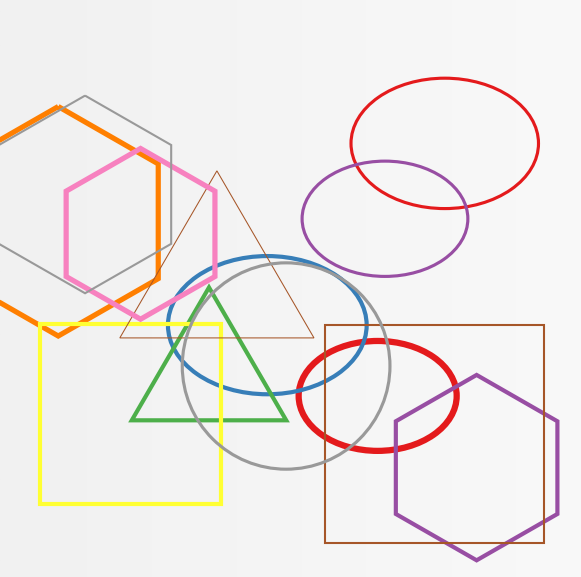[{"shape": "oval", "thickness": 1.5, "radius": 0.81, "center": [0.765, 0.751]}, {"shape": "oval", "thickness": 3, "radius": 0.68, "center": [0.65, 0.314]}, {"shape": "oval", "thickness": 2, "radius": 0.85, "center": [0.46, 0.436]}, {"shape": "triangle", "thickness": 2, "radius": 0.77, "center": [0.36, 0.348]}, {"shape": "oval", "thickness": 1.5, "radius": 0.71, "center": [0.662, 0.62]}, {"shape": "hexagon", "thickness": 2, "radius": 0.8, "center": [0.82, 0.189]}, {"shape": "hexagon", "thickness": 2.5, "radius": 0.99, "center": [0.1, 0.616]}, {"shape": "square", "thickness": 2, "radius": 0.78, "center": [0.225, 0.282]}, {"shape": "triangle", "thickness": 0.5, "radius": 0.96, "center": [0.373, 0.51]}, {"shape": "square", "thickness": 1, "radius": 0.94, "center": [0.747, 0.247]}, {"shape": "hexagon", "thickness": 2.5, "radius": 0.74, "center": [0.242, 0.594]}, {"shape": "circle", "thickness": 1.5, "radius": 0.89, "center": [0.492, 0.365]}, {"shape": "hexagon", "thickness": 1, "radius": 0.86, "center": [0.146, 0.662]}]